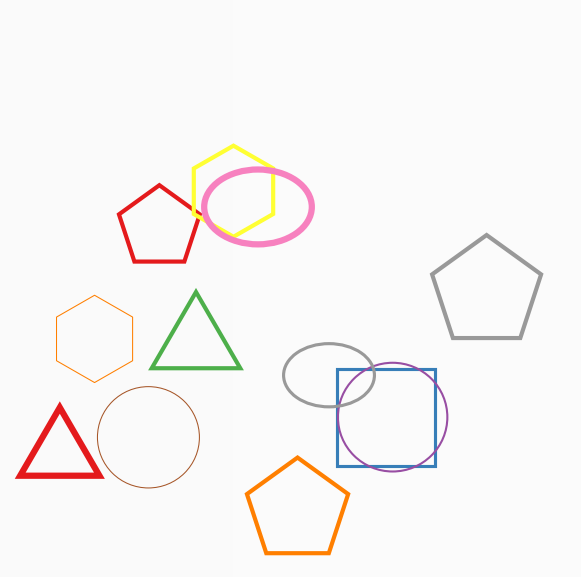[{"shape": "pentagon", "thickness": 2, "radius": 0.37, "center": [0.274, 0.605]}, {"shape": "triangle", "thickness": 3, "radius": 0.39, "center": [0.103, 0.215]}, {"shape": "square", "thickness": 1.5, "radius": 0.42, "center": [0.664, 0.276]}, {"shape": "triangle", "thickness": 2, "radius": 0.44, "center": [0.337, 0.405]}, {"shape": "circle", "thickness": 1, "radius": 0.47, "center": [0.676, 0.277]}, {"shape": "pentagon", "thickness": 2, "radius": 0.46, "center": [0.512, 0.115]}, {"shape": "hexagon", "thickness": 0.5, "radius": 0.38, "center": [0.163, 0.412]}, {"shape": "hexagon", "thickness": 2, "radius": 0.39, "center": [0.402, 0.668]}, {"shape": "circle", "thickness": 0.5, "radius": 0.44, "center": [0.255, 0.242]}, {"shape": "oval", "thickness": 3, "radius": 0.46, "center": [0.444, 0.641]}, {"shape": "oval", "thickness": 1.5, "radius": 0.39, "center": [0.566, 0.349]}, {"shape": "pentagon", "thickness": 2, "radius": 0.49, "center": [0.837, 0.494]}]